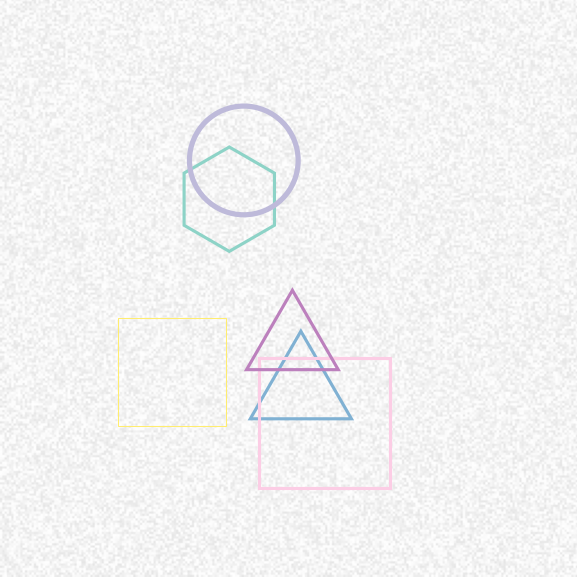[{"shape": "hexagon", "thickness": 1.5, "radius": 0.45, "center": [0.397, 0.654]}, {"shape": "circle", "thickness": 2.5, "radius": 0.47, "center": [0.422, 0.721]}, {"shape": "triangle", "thickness": 1.5, "radius": 0.51, "center": [0.521, 0.324]}, {"shape": "square", "thickness": 1.5, "radius": 0.56, "center": [0.562, 0.267]}, {"shape": "triangle", "thickness": 1.5, "radius": 0.46, "center": [0.506, 0.405]}, {"shape": "square", "thickness": 0.5, "radius": 0.47, "center": [0.298, 0.356]}]